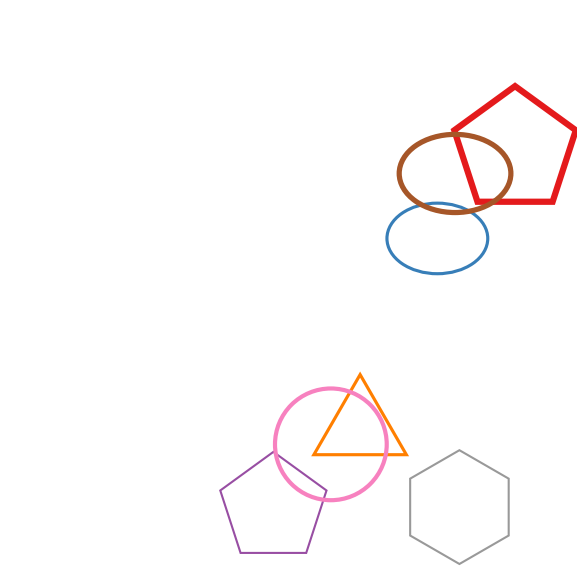[{"shape": "pentagon", "thickness": 3, "radius": 0.55, "center": [0.892, 0.739]}, {"shape": "oval", "thickness": 1.5, "radius": 0.44, "center": [0.757, 0.586]}, {"shape": "pentagon", "thickness": 1, "radius": 0.48, "center": [0.473, 0.12]}, {"shape": "triangle", "thickness": 1.5, "radius": 0.46, "center": [0.624, 0.258]}, {"shape": "oval", "thickness": 2.5, "radius": 0.48, "center": [0.788, 0.699]}, {"shape": "circle", "thickness": 2, "radius": 0.48, "center": [0.573, 0.23]}, {"shape": "hexagon", "thickness": 1, "radius": 0.49, "center": [0.796, 0.121]}]